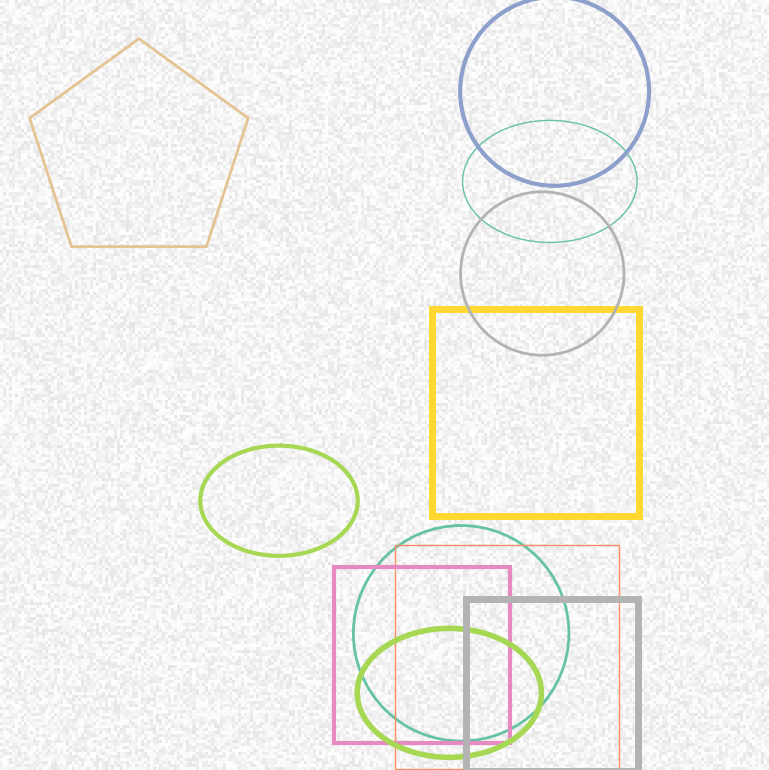[{"shape": "circle", "thickness": 1, "radius": 0.7, "center": [0.599, 0.178]}, {"shape": "oval", "thickness": 0.5, "radius": 0.57, "center": [0.714, 0.764]}, {"shape": "square", "thickness": 0.5, "radius": 0.73, "center": [0.658, 0.146]}, {"shape": "circle", "thickness": 1.5, "radius": 0.61, "center": [0.72, 0.881]}, {"shape": "square", "thickness": 1.5, "radius": 0.57, "center": [0.548, 0.149]}, {"shape": "oval", "thickness": 1.5, "radius": 0.51, "center": [0.362, 0.35]}, {"shape": "oval", "thickness": 2, "radius": 0.6, "center": [0.584, 0.1]}, {"shape": "square", "thickness": 2.5, "radius": 0.67, "center": [0.695, 0.464]}, {"shape": "pentagon", "thickness": 1, "radius": 0.75, "center": [0.18, 0.8]}, {"shape": "square", "thickness": 2.5, "radius": 0.56, "center": [0.717, 0.111]}, {"shape": "circle", "thickness": 1, "radius": 0.53, "center": [0.704, 0.645]}]